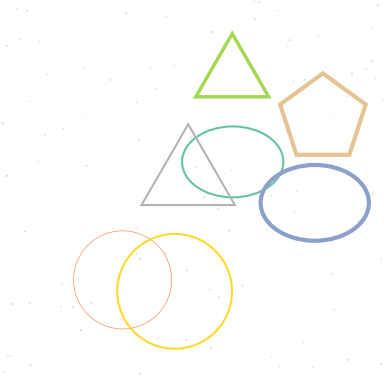[{"shape": "oval", "thickness": 1.5, "radius": 0.66, "center": [0.604, 0.58]}, {"shape": "circle", "thickness": 0.5, "radius": 0.64, "center": [0.318, 0.273]}, {"shape": "oval", "thickness": 3, "radius": 0.7, "center": [0.818, 0.473]}, {"shape": "triangle", "thickness": 2.5, "radius": 0.55, "center": [0.603, 0.803]}, {"shape": "circle", "thickness": 1.5, "radius": 0.75, "center": [0.454, 0.243]}, {"shape": "pentagon", "thickness": 3, "radius": 0.58, "center": [0.839, 0.693]}, {"shape": "triangle", "thickness": 1.5, "radius": 0.7, "center": [0.489, 0.537]}]